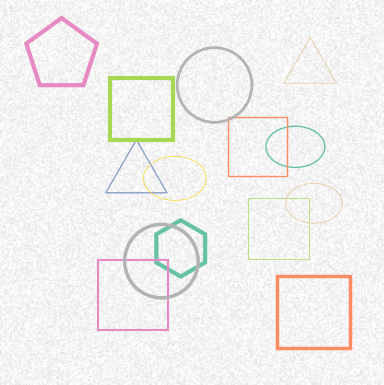[{"shape": "oval", "thickness": 1, "radius": 0.38, "center": [0.767, 0.619]}, {"shape": "hexagon", "thickness": 3, "radius": 0.37, "center": [0.469, 0.355]}, {"shape": "square", "thickness": 1, "radius": 0.38, "center": [0.668, 0.619]}, {"shape": "square", "thickness": 2.5, "radius": 0.47, "center": [0.814, 0.189]}, {"shape": "triangle", "thickness": 1, "radius": 0.46, "center": [0.354, 0.545]}, {"shape": "pentagon", "thickness": 3, "radius": 0.48, "center": [0.16, 0.857]}, {"shape": "square", "thickness": 1.5, "radius": 0.45, "center": [0.346, 0.233]}, {"shape": "square", "thickness": 0.5, "radius": 0.4, "center": [0.723, 0.407]}, {"shape": "square", "thickness": 3, "radius": 0.41, "center": [0.368, 0.717]}, {"shape": "oval", "thickness": 0.5, "radius": 0.41, "center": [0.454, 0.537]}, {"shape": "oval", "thickness": 0.5, "radius": 0.37, "center": [0.815, 0.472]}, {"shape": "triangle", "thickness": 0.5, "radius": 0.4, "center": [0.806, 0.824]}, {"shape": "circle", "thickness": 2.5, "radius": 0.48, "center": [0.419, 0.322]}, {"shape": "circle", "thickness": 2, "radius": 0.49, "center": [0.557, 0.779]}]